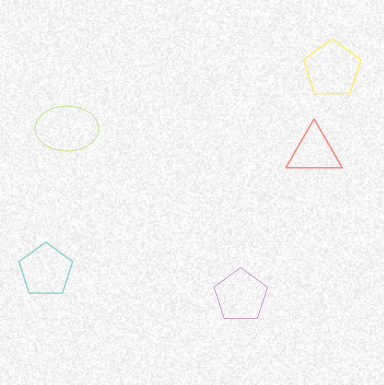[{"shape": "pentagon", "thickness": 1, "radius": 0.37, "center": [0.119, 0.298]}, {"shape": "triangle", "thickness": 1, "radius": 0.42, "center": [0.816, 0.607]}, {"shape": "oval", "thickness": 0.5, "radius": 0.42, "center": [0.174, 0.666]}, {"shape": "pentagon", "thickness": 0.5, "radius": 0.37, "center": [0.625, 0.232]}, {"shape": "pentagon", "thickness": 1, "radius": 0.39, "center": [0.863, 0.821]}]